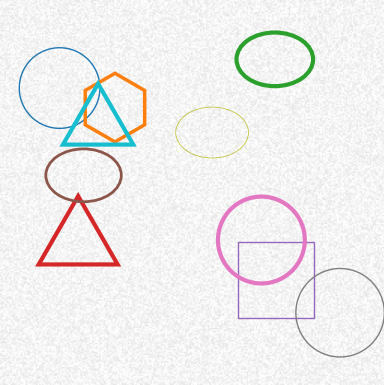[{"shape": "circle", "thickness": 1, "radius": 0.52, "center": [0.155, 0.771]}, {"shape": "hexagon", "thickness": 2.5, "radius": 0.45, "center": [0.299, 0.721]}, {"shape": "oval", "thickness": 3, "radius": 0.5, "center": [0.714, 0.846]}, {"shape": "triangle", "thickness": 3, "radius": 0.59, "center": [0.203, 0.372]}, {"shape": "square", "thickness": 1, "radius": 0.49, "center": [0.718, 0.272]}, {"shape": "oval", "thickness": 2, "radius": 0.49, "center": [0.217, 0.545]}, {"shape": "circle", "thickness": 3, "radius": 0.56, "center": [0.679, 0.377]}, {"shape": "circle", "thickness": 1, "radius": 0.57, "center": [0.883, 0.188]}, {"shape": "oval", "thickness": 0.5, "radius": 0.47, "center": [0.551, 0.656]}, {"shape": "triangle", "thickness": 3, "radius": 0.53, "center": [0.255, 0.677]}]